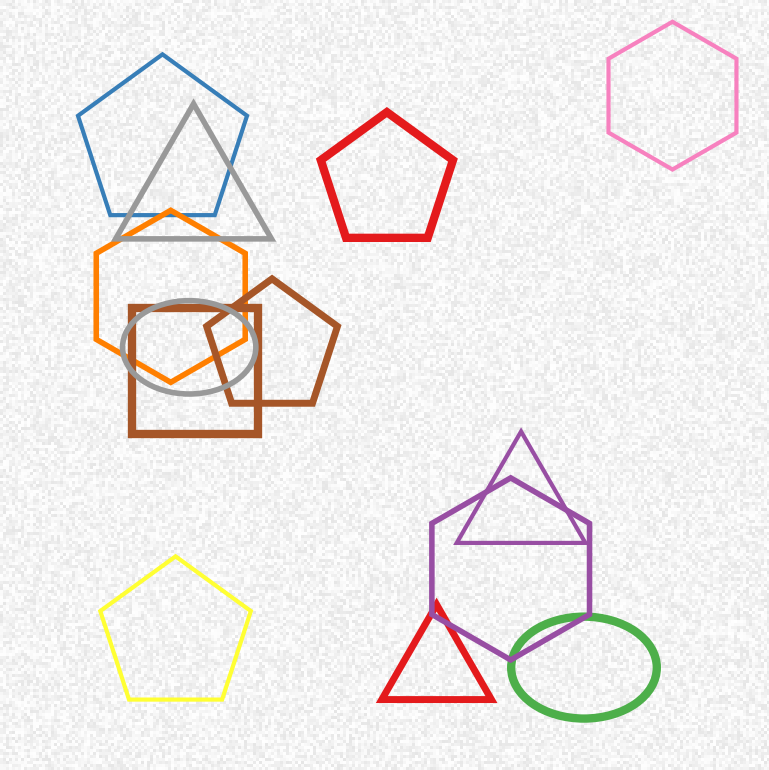[{"shape": "triangle", "thickness": 2.5, "radius": 0.41, "center": [0.567, 0.133]}, {"shape": "pentagon", "thickness": 3, "radius": 0.45, "center": [0.502, 0.764]}, {"shape": "pentagon", "thickness": 1.5, "radius": 0.58, "center": [0.211, 0.814]}, {"shape": "oval", "thickness": 3, "radius": 0.47, "center": [0.758, 0.133]}, {"shape": "hexagon", "thickness": 2, "radius": 0.59, "center": [0.663, 0.261]}, {"shape": "triangle", "thickness": 1.5, "radius": 0.48, "center": [0.677, 0.343]}, {"shape": "hexagon", "thickness": 2, "radius": 0.56, "center": [0.222, 0.615]}, {"shape": "pentagon", "thickness": 1.5, "radius": 0.51, "center": [0.228, 0.175]}, {"shape": "pentagon", "thickness": 2.5, "radius": 0.45, "center": [0.353, 0.549]}, {"shape": "square", "thickness": 3, "radius": 0.41, "center": [0.253, 0.518]}, {"shape": "hexagon", "thickness": 1.5, "radius": 0.48, "center": [0.873, 0.876]}, {"shape": "oval", "thickness": 2, "radius": 0.43, "center": [0.246, 0.549]}, {"shape": "triangle", "thickness": 2, "radius": 0.58, "center": [0.251, 0.748]}]